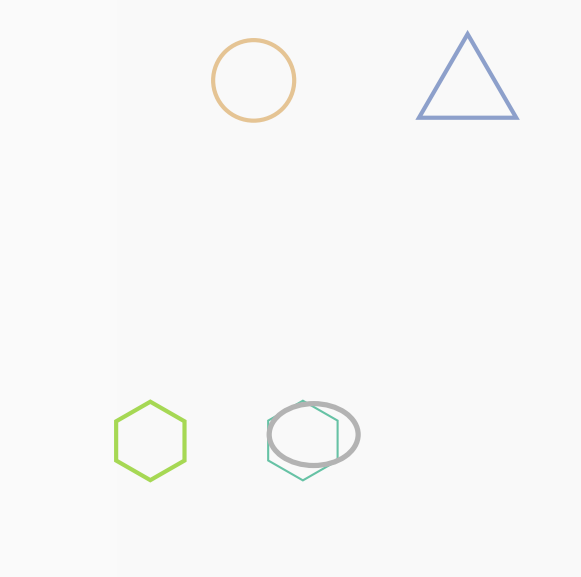[{"shape": "hexagon", "thickness": 1, "radius": 0.34, "center": [0.521, 0.236]}, {"shape": "triangle", "thickness": 2, "radius": 0.48, "center": [0.804, 0.844]}, {"shape": "hexagon", "thickness": 2, "radius": 0.34, "center": [0.259, 0.236]}, {"shape": "circle", "thickness": 2, "radius": 0.35, "center": [0.436, 0.86]}, {"shape": "oval", "thickness": 2.5, "radius": 0.38, "center": [0.54, 0.247]}]